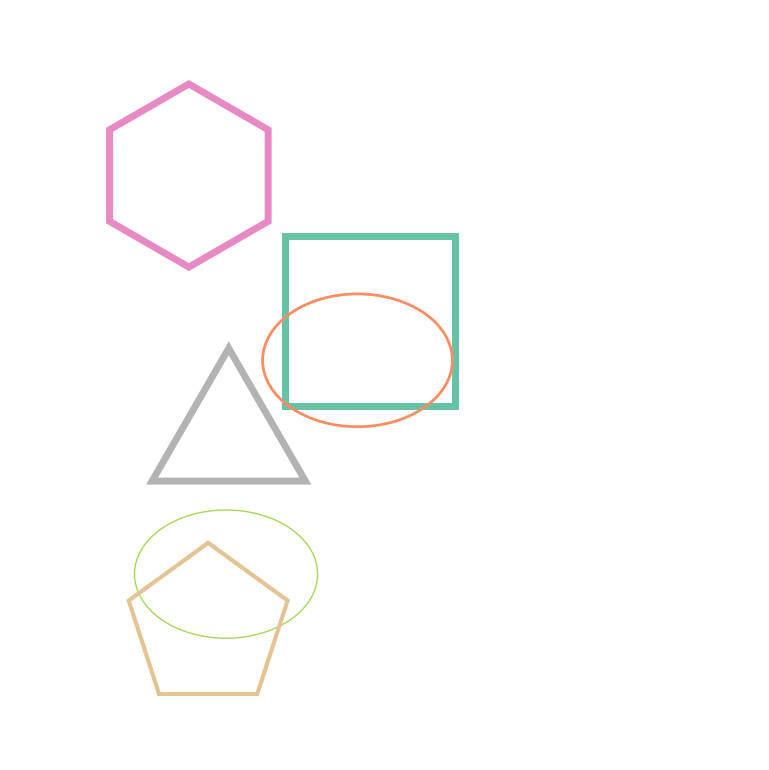[{"shape": "square", "thickness": 2.5, "radius": 0.55, "center": [0.481, 0.583]}, {"shape": "oval", "thickness": 1, "radius": 0.62, "center": [0.464, 0.532]}, {"shape": "hexagon", "thickness": 2.5, "radius": 0.59, "center": [0.245, 0.772]}, {"shape": "oval", "thickness": 0.5, "radius": 0.59, "center": [0.294, 0.254]}, {"shape": "pentagon", "thickness": 1.5, "radius": 0.54, "center": [0.27, 0.187]}, {"shape": "triangle", "thickness": 2.5, "radius": 0.57, "center": [0.297, 0.433]}]